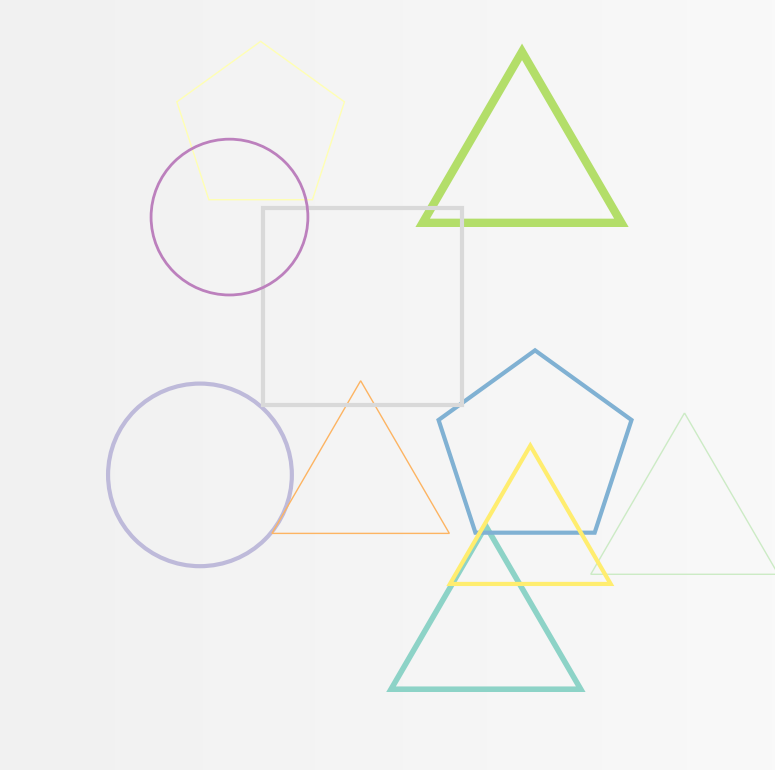[{"shape": "triangle", "thickness": 2, "radius": 0.71, "center": [0.627, 0.176]}, {"shape": "pentagon", "thickness": 0.5, "radius": 0.57, "center": [0.336, 0.833]}, {"shape": "circle", "thickness": 1.5, "radius": 0.59, "center": [0.258, 0.383]}, {"shape": "pentagon", "thickness": 1.5, "radius": 0.65, "center": [0.69, 0.414]}, {"shape": "triangle", "thickness": 0.5, "radius": 0.66, "center": [0.465, 0.373]}, {"shape": "triangle", "thickness": 3, "radius": 0.74, "center": [0.674, 0.785]}, {"shape": "square", "thickness": 1.5, "radius": 0.64, "center": [0.467, 0.602]}, {"shape": "circle", "thickness": 1, "radius": 0.51, "center": [0.296, 0.718]}, {"shape": "triangle", "thickness": 0.5, "radius": 0.7, "center": [0.883, 0.324]}, {"shape": "triangle", "thickness": 1.5, "radius": 0.6, "center": [0.684, 0.301]}]